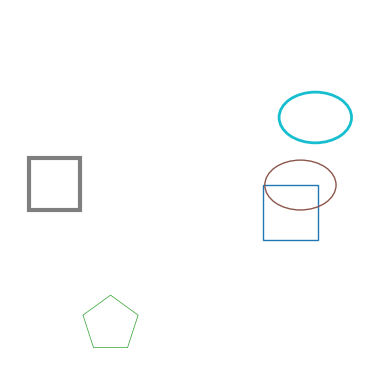[{"shape": "square", "thickness": 1, "radius": 0.36, "center": [0.755, 0.447]}, {"shape": "pentagon", "thickness": 0.5, "radius": 0.38, "center": [0.287, 0.158]}, {"shape": "oval", "thickness": 1, "radius": 0.46, "center": [0.78, 0.519]}, {"shape": "square", "thickness": 3, "radius": 0.34, "center": [0.141, 0.522]}, {"shape": "oval", "thickness": 2, "radius": 0.47, "center": [0.819, 0.695]}]